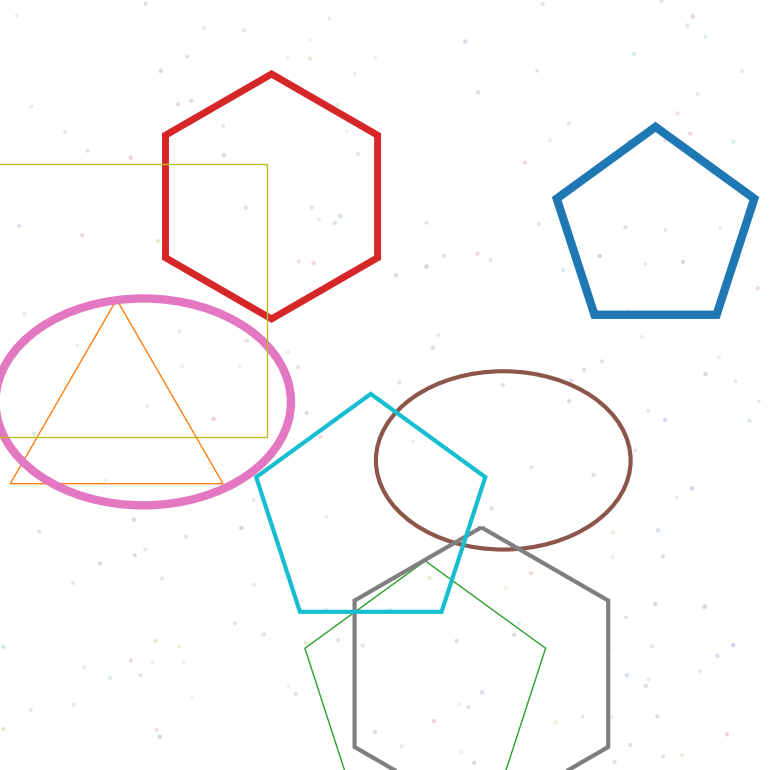[{"shape": "pentagon", "thickness": 3, "radius": 0.67, "center": [0.851, 0.7]}, {"shape": "triangle", "thickness": 0.5, "radius": 0.8, "center": [0.152, 0.452]}, {"shape": "pentagon", "thickness": 0.5, "radius": 0.82, "center": [0.552, 0.107]}, {"shape": "hexagon", "thickness": 2.5, "radius": 0.8, "center": [0.353, 0.745]}, {"shape": "oval", "thickness": 1.5, "radius": 0.83, "center": [0.654, 0.402]}, {"shape": "oval", "thickness": 3, "radius": 0.96, "center": [0.186, 0.478]}, {"shape": "hexagon", "thickness": 1.5, "radius": 0.95, "center": [0.625, 0.125]}, {"shape": "square", "thickness": 0.5, "radius": 0.89, "center": [0.17, 0.61]}, {"shape": "pentagon", "thickness": 1.5, "radius": 0.78, "center": [0.481, 0.332]}]